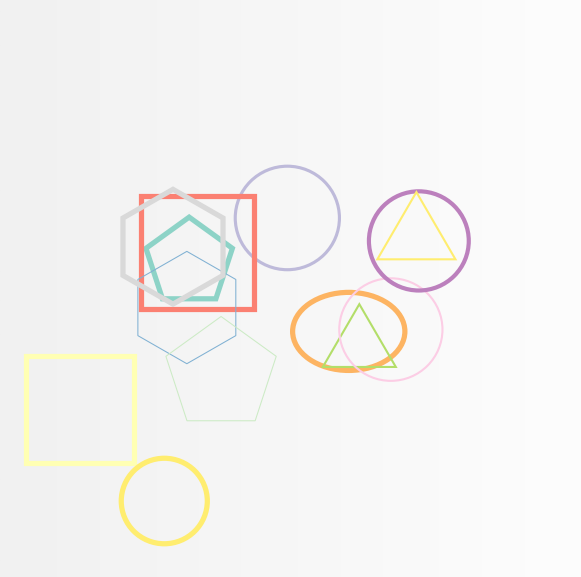[{"shape": "pentagon", "thickness": 2.5, "radius": 0.39, "center": [0.325, 0.545]}, {"shape": "square", "thickness": 2.5, "radius": 0.46, "center": [0.138, 0.289]}, {"shape": "circle", "thickness": 1.5, "radius": 0.45, "center": [0.494, 0.622]}, {"shape": "square", "thickness": 2.5, "radius": 0.49, "center": [0.339, 0.562]}, {"shape": "hexagon", "thickness": 0.5, "radius": 0.49, "center": [0.321, 0.467]}, {"shape": "oval", "thickness": 2.5, "radius": 0.48, "center": [0.6, 0.425]}, {"shape": "triangle", "thickness": 1, "radius": 0.36, "center": [0.618, 0.4]}, {"shape": "circle", "thickness": 1, "radius": 0.44, "center": [0.672, 0.428]}, {"shape": "hexagon", "thickness": 2.5, "radius": 0.5, "center": [0.298, 0.572]}, {"shape": "circle", "thickness": 2, "radius": 0.43, "center": [0.721, 0.582]}, {"shape": "pentagon", "thickness": 0.5, "radius": 0.5, "center": [0.38, 0.351]}, {"shape": "circle", "thickness": 2.5, "radius": 0.37, "center": [0.283, 0.132]}, {"shape": "triangle", "thickness": 1, "radius": 0.39, "center": [0.716, 0.589]}]